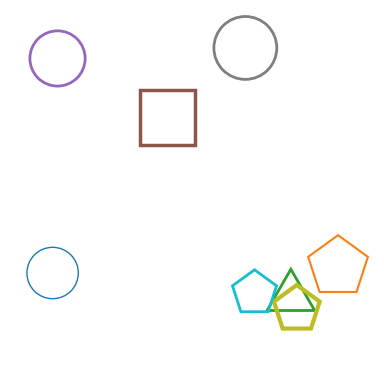[{"shape": "circle", "thickness": 1, "radius": 0.33, "center": [0.137, 0.291]}, {"shape": "pentagon", "thickness": 1.5, "radius": 0.41, "center": [0.878, 0.308]}, {"shape": "triangle", "thickness": 2, "radius": 0.36, "center": [0.755, 0.229]}, {"shape": "circle", "thickness": 2, "radius": 0.36, "center": [0.149, 0.848]}, {"shape": "square", "thickness": 2.5, "radius": 0.36, "center": [0.435, 0.694]}, {"shape": "circle", "thickness": 2, "radius": 0.41, "center": [0.637, 0.875]}, {"shape": "pentagon", "thickness": 3, "radius": 0.31, "center": [0.771, 0.197]}, {"shape": "pentagon", "thickness": 2, "radius": 0.3, "center": [0.661, 0.239]}]